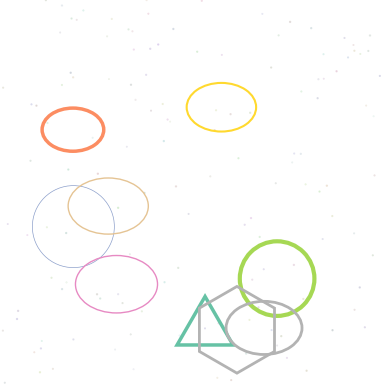[{"shape": "triangle", "thickness": 2.5, "radius": 0.42, "center": [0.533, 0.146]}, {"shape": "oval", "thickness": 2.5, "radius": 0.4, "center": [0.189, 0.663]}, {"shape": "circle", "thickness": 0.5, "radius": 0.53, "center": [0.191, 0.411]}, {"shape": "oval", "thickness": 1, "radius": 0.53, "center": [0.303, 0.262]}, {"shape": "circle", "thickness": 3, "radius": 0.48, "center": [0.72, 0.276]}, {"shape": "oval", "thickness": 1.5, "radius": 0.45, "center": [0.575, 0.721]}, {"shape": "oval", "thickness": 1, "radius": 0.52, "center": [0.281, 0.465]}, {"shape": "hexagon", "thickness": 2, "radius": 0.56, "center": [0.615, 0.143]}, {"shape": "oval", "thickness": 2, "radius": 0.49, "center": [0.686, 0.148]}]